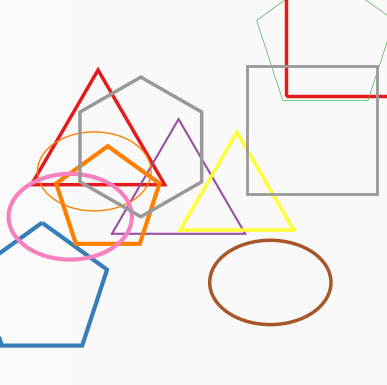[{"shape": "triangle", "thickness": 2.5, "radius": 0.99, "center": [0.253, 0.62]}, {"shape": "square", "thickness": 2.5, "radius": 0.7, "center": [0.879, 0.892]}, {"shape": "pentagon", "thickness": 3, "radius": 0.88, "center": [0.108, 0.245]}, {"shape": "pentagon", "thickness": 0.5, "radius": 0.93, "center": [0.84, 0.889]}, {"shape": "triangle", "thickness": 1.5, "radius": 0.99, "center": [0.461, 0.492]}, {"shape": "oval", "thickness": 1, "radius": 0.73, "center": [0.243, 0.555]}, {"shape": "pentagon", "thickness": 3, "radius": 0.7, "center": [0.278, 0.48]}, {"shape": "triangle", "thickness": 2.5, "radius": 0.85, "center": [0.612, 0.487]}, {"shape": "oval", "thickness": 2.5, "radius": 0.78, "center": [0.698, 0.266]}, {"shape": "oval", "thickness": 3, "radius": 0.8, "center": [0.181, 0.437]}, {"shape": "square", "thickness": 2, "radius": 0.84, "center": [0.805, 0.663]}, {"shape": "hexagon", "thickness": 2.5, "radius": 0.91, "center": [0.363, 0.618]}]